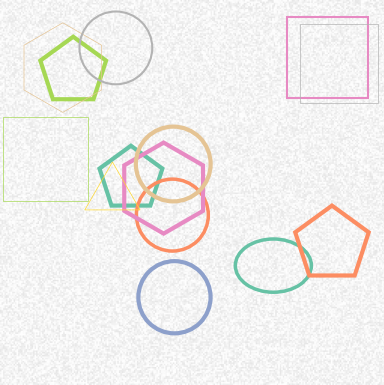[{"shape": "oval", "thickness": 2.5, "radius": 0.49, "center": [0.71, 0.31]}, {"shape": "pentagon", "thickness": 3, "radius": 0.43, "center": [0.34, 0.536]}, {"shape": "circle", "thickness": 2.5, "radius": 0.47, "center": [0.448, 0.441]}, {"shape": "pentagon", "thickness": 3, "radius": 0.5, "center": [0.862, 0.366]}, {"shape": "circle", "thickness": 3, "radius": 0.47, "center": [0.453, 0.228]}, {"shape": "hexagon", "thickness": 3, "radius": 0.59, "center": [0.425, 0.511]}, {"shape": "square", "thickness": 1.5, "radius": 0.52, "center": [0.851, 0.851]}, {"shape": "pentagon", "thickness": 3, "radius": 0.45, "center": [0.19, 0.815]}, {"shape": "square", "thickness": 0.5, "radius": 0.55, "center": [0.118, 0.587]}, {"shape": "triangle", "thickness": 0.5, "radius": 0.41, "center": [0.292, 0.496]}, {"shape": "circle", "thickness": 3, "radius": 0.49, "center": [0.45, 0.574]}, {"shape": "hexagon", "thickness": 0.5, "radius": 0.58, "center": [0.163, 0.824]}, {"shape": "square", "thickness": 0.5, "radius": 0.51, "center": [0.88, 0.835]}, {"shape": "circle", "thickness": 1.5, "radius": 0.47, "center": [0.301, 0.876]}]